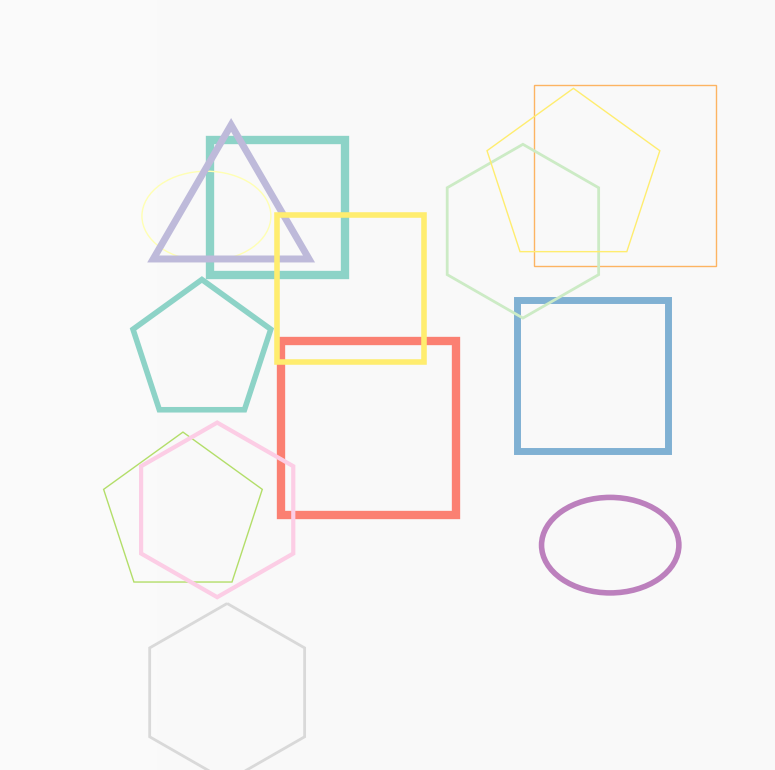[{"shape": "square", "thickness": 3, "radius": 0.44, "center": [0.358, 0.73]}, {"shape": "pentagon", "thickness": 2, "radius": 0.47, "center": [0.261, 0.543]}, {"shape": "oval", "thickness": 0.5, "radius": 0.42, "center": [0.266, 0.719]}, {"shape": "triangle", "thickness": 2.5, "radius": 0.58, "center": [0.298, 0.722]}, {"shape": "square", "thickness": 3, "radius": 0.56, "center": [0.475, 0.444]}, {"shape": "square", "thickness": 2.5, "radius": 0.49, "center": [0.765, 0.512]}, {"shape": "square", "thickness": 0.5, "radius": 0.59, "center": [0.807, 0.772]}, {"shape": "pentagon", "thickness": 0.5, "radius": 0.54, "center": [0.236, 0.331]}, {"shape": "hexagon", "thickness": 1.5, "radius": 0.57, "center": [0.28, 0.338]}, {"shape": "hexagon", "thickness": 1, "radius": 0.58, "center": [0.293, 0.101]}, {"shape": "oval", "thickness": 2, "radius": 0.44, "center": [0.787, 0.292]}, {"shape": "hexagon", "thickness": 1, "radius": 0.56, "center": [0.675, 0.7]}, {"shape": "pentagon", "thickness": 0.5, "radius": 0.59, "center": [0.74, 0.768]}, {"shape": "square", "thickness": 2, "radius": 0.48, "center": [0.452, 0.625]}]